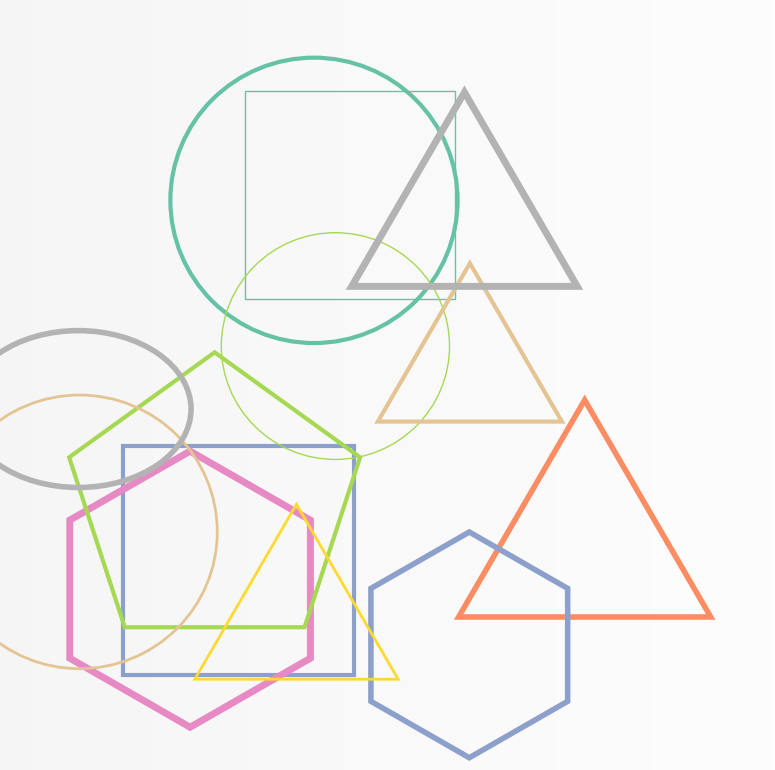[{"shape": "square", "thickness": 0.5, "radius": 0.68, "center": [0.451, 0.747]}, {"shape": "circle", "thickness": 1.5, "radius": 0.93, "center": [0.405, 0.74]}, {"shape": "triangle", "thickness": 2, "radius": 0.94, "center": [0.754, 0.293]}, {"shape": "hexagon", "thickness": 2, "radius": 0.73, "center": [0.606, 0.163]}, {"shape": "square", "thickness": 1.5, "radius": 0.75, "center": [0.308, 0.272]}, {"shape": "hexagon", "thickness": 2.5, "radius": 0.9, "center": [0.245, 0.235]}, {"shape": "pentagon", "thickness": 1.5, "radius": 0.99, "center": [0.277, 0.345]}, {"shape": "circle", "thickness": 0.5, "radius": 0.74, "center": [0.433, 0.551]}, {"shape": "triangle", "thickness": 1, "radius": 0.76, "center": [0.383, 0.194]}, {"shape": "circle", "thickness": 1, "radius": 0.89, "center": [0.103, 0.309]}, {"shape": "triangle", "thickness": 1.5, "radius": 0.69, "center": [0.606, 0.521]}, {"shape": "oval", "thickness": 2, "radius": 0.73, "center": [0.101, 0.469]}, {"shape": "triangle", "thickness": 2.5, "radius": 0.84, "center": [0.599, 0.712]}]